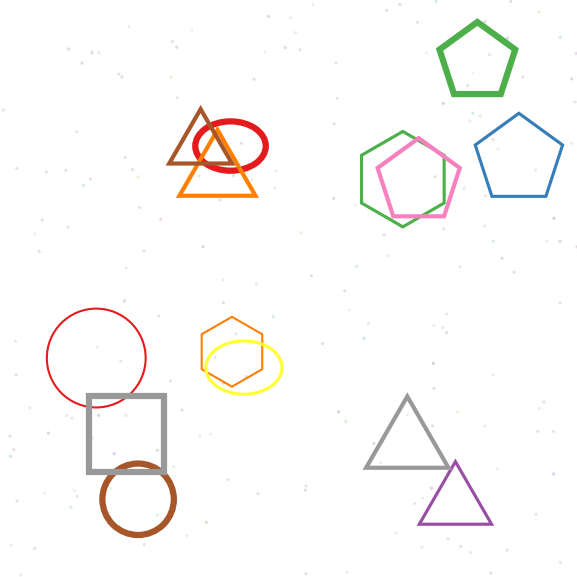[{"shape": "oval", "thickness": 3, "radius": 0.31, "center": [0.399, 0.746]}, {"shape": "circle", "thickness": 1, "radius": 0.43, "center": [0.167, 0.379]}, {"shape": "pentagon", "thickness": 1.5, "radius": 0.4, "center": [0.899, 0.723]}, {"shape": "pentagon", "thickness": 3, "radius": 0.34, "center": [0.827, 0.892]}, {"shape": "hexagon", "thickness": 1.5, "radius": 0.41, "center": [0.698, 0.689]}, {"shape": "triangle", "thickness": 1.5, "radius": 0.36, "center": [0.789, 0.128]}, {"shape": "triangle", "thickness": 2, "radius": 0.38, "center": [0.377, 0.698]}, {"shape": "hexagon", "thickness": 1, "radius": 0.3, "center": [0.402, 0.39]}, {"shape": "oval", "thickness": 1.5, "radius": 0.33, "center": [0.422, 0.363]}, {"shape": "circle", "thickness": 3, "radius": 0.31, "center": [0.239, 0.135]}, {"shape": "triangle", "thickness": 2, "radius": 0.31, "center": [0.347, 0.747]}, {"shape": "pentagon", "thickness": 2, "radius": 0.37, "center": [0.725, 0.685]}, {"shape": "triangle", "thickness": 2, "radius": 0.41, "center": [0.705, 0.23]}, {"shape": "square", "thickness": 3, "radius": 0.33, "center": [0.219, 0.248]}]